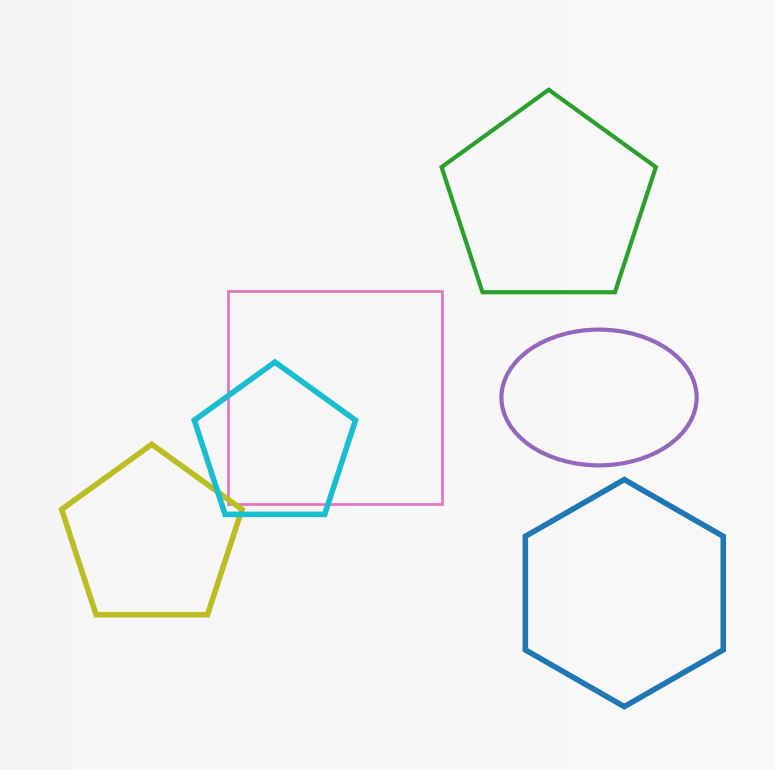[{"shape": "hexagon", "thickness": 2, "radius": 0.74, "center": [0.806, 0.23]}, {"shape": "pentagon", "thickness": 1.5, "radius": 0.73, "center": [0.708, 0.738]}, {"shape": "oval", "thickness": 1.5, "radius": 0.63, "center": [0.773, 0.484]}, {"shape": "square", "thickness": 1, "radius": 0.69, "center": [0.432, 0.484]}, {"shape": "pentagon", "thickness": 2, "radius": 0.61, "center": [0.196, 0.301]}, {"shape": "pentagon", "thickness": 2, "radius": 0.55, "center": [0.355, 0.42]}]